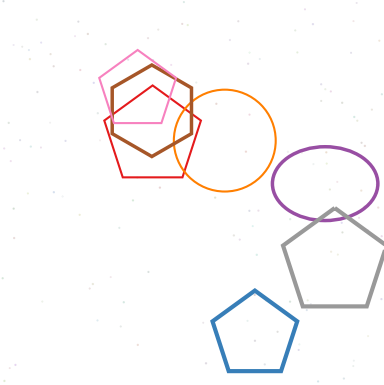[{"shape": "pentagon", "thickness": 1.5, "radius": 0.66, "center": [0.396, 0.646]}, {"shape": "pentagon", "thickness": 3, "radius": 0.58, "center": [0.662, 0.13]}, {"shape": "oval", "thickness": 2.5, "radius": 0.68, "center": [0.845, 0.523]}, {"shape": "circle", "thickness": 1.5, "radius": 0.66, "center": [0.584, 0.635]}, {"shape": "hexagon", "thickness": 2.5, "radius": 0.59, "center": [0.394, 0.712]}, {"shape": "pentagon", "thickness": 1.5, "radius": 0.52, "center": [0.358, 0.765]}, {"shape": "pentagon", "thickness": 3, "radius": 0.71, "center": [0.87, 0.318]}]